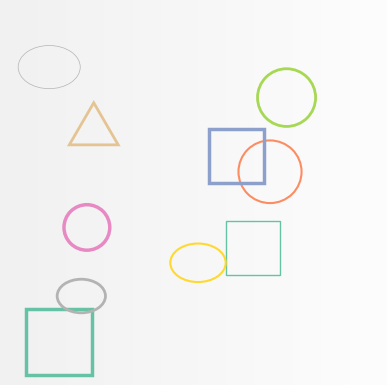[{"shape": "square", "thickness": 2.5, "radius": 0.43, "center": [0.151, 0.112]}, {"shape": "square", "thickness": 1, "radius": 0.35, "center": [0.653, 0.357]}, {"shape": "circle", "thickness": 1.5, "radius": 0.41, "center": [0.697, 0.554]}, {"shape": "square", "thickness": 2.5, "radius": 0.35, "center": [0.61, 0.595]}, {"shape": "circle", "thickness": 2.5, "radius": 0.3, "center": [0.224, 0.409]}, {"shape": "circle", "thickness": 2, "radius": 0.37, "center": [0.739, 0.747]}, {"shape": "oval", "thickness": 1.5, "radius": 0.36, "center": [0.511, 0.317]}, {"shape": "triangle", "thickness": 2, "radius": 0.36, "center": [0.242, 0.66]}, {"shape": "oval", "thickness": 2, "radius": 0.31, "center": [0.21, 0.231]}, {"shape": "oval", "thickness": 0.5, "radius": 0.4, "center": [0.127, 0.826]}]